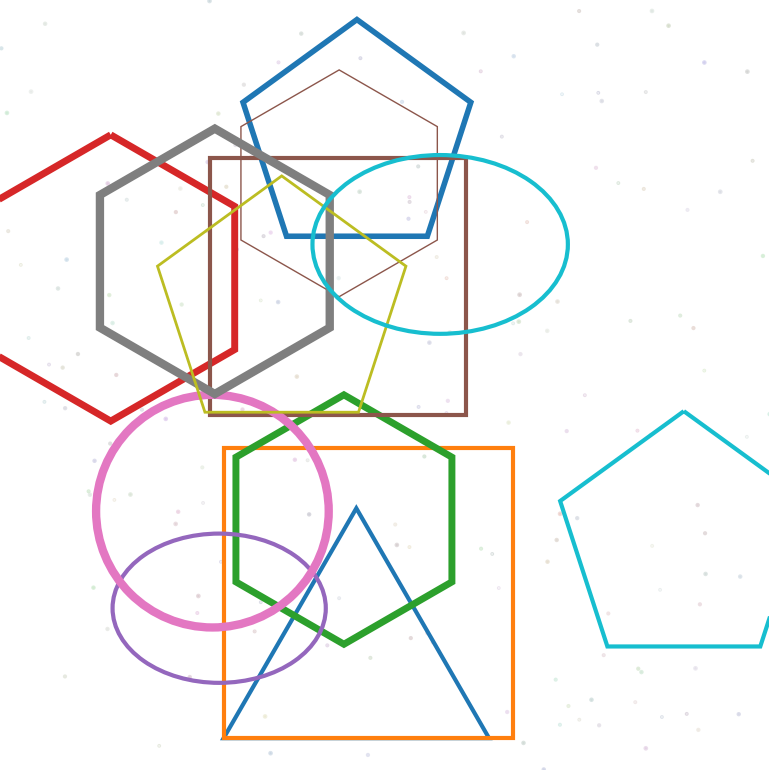[{"shape": "pentagon", "thickness": 2, "radius": 0.78, "center": [0.464, 0.819]}, {"shape": "triangle", "thickness": 1.5, "radius": 1.0, "center": [0.463, 0.141]}, {"shape": "square", "thickness": 1.5, "radius": 0.94, "center": [0.479, 0.23]}, {"shape": "hexagon", "thickness": 2.5, "radius": 0.81, "center": [0.447, 0.325]}, {"shape": "hexagon", "thickness": 2.5, "radius": 0.93, "center": [0.144, 0.639]}, {"shape": "oval", "thickness": 1.5, "radius": 0.69, "center": [0.285, 0.21]}, {"shape": "hexagon", "thickness": 0.5, "radius": 0.74, "center": [0.44, 0.762]}, {"shape": "square", "thickness": 1.5, "radius": 0.83, "center": [0.439, 0.628]}, {"shape": "circle", "thickness": 3, "radius": 0.76, "center": [0.276, 0.336]}, {"shape": "hexagon", "thickness": 3, "radius": 0.86, "center": [0.279, 0.661]}, {"shape": "pentagon", "thickness": 1, "radius": 0.85, "center": [0.366, 0.602]}, {"shape": "pentagon", "thickness": 1.5, "radius": 0.84, "center": [0.888, 0.297]}, {"shape": "oval", "thickness": 1.5, "radius": 0.83, "center": [0.572, 0.683]}]